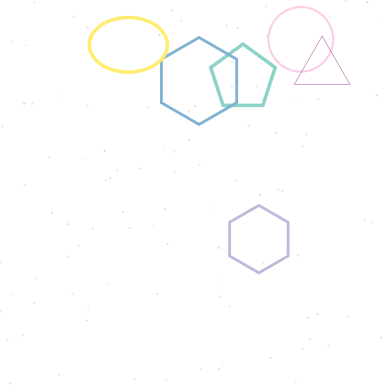[{"shape": "pentagon", "thickness": 2.5, "radius": 0.44, "center": [0.631, 0.798]}, {"shape": "hexagon", "thickness": 2, "radius": 0.44, "center": [0.672, 0.379]}, {"shape": "hexagon", "thickness": 2, "radius": 0.56, "center": [0.517, 0.79]}, {"shape": "circle", "thickness": 1.5, "radius": 0.42, "center": [0.781, 0.898]}, {"shape": "triangle", "thickness": 0.5, "radius": 0.42, "center": [0.837, 0.822]}, {"shape": "oval", "thickness": 2.5, "radius": 0.51, "center": [0.333, 0.884]}]